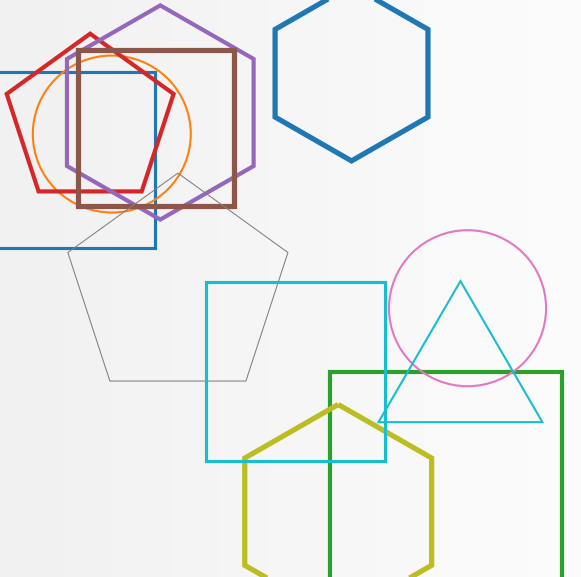[{"shape": "square", "thickness": 1.5, "radius": 0.76, "center": [0.114, 0.722]}, {"shape": "hexagon", "thickness": 2.5, "radius": 0.76, "center": [0.605, 0.872]}, {"shape": "circle", "thickness": 1, "radius": 0.68, "center": [0.192, 0.767]}, {"shape": "square", "thickness": 2, "radius": 1.0, "center": [0.767, 0.155]}, {"shape": "pentagon", "thickness": 2, "radius": 0.75, "center": [0.155, 0.79]}, {"shape": "hexagon", "thickness": 2, "radius": 0.93, "center": [0.276, 0.804]}, {"shape": "square", "thickness": 2.5, "radius": 0.67, "center": [0.268, 0.777]}, {"shape": "circle", "thickness": 1, "radius": 0.68, "center": [0.804, 0.465]}, {"shape": "pentagon", "thickness": 0.5, "radius": 1.0, "center": [0.306, 0.5]}, {"shape": "hexagon", "thickness": 2.5, "radius": 0.93, "center": [0.582, 0.113]}, {"shape": "square", "thickness": 1.5, "radius": 0.77, "center": [0.508, 0.356]}, {"shape": "triangle", "thickness": 1, "radius": 0.81, "center": [0.792, 0.35]}]